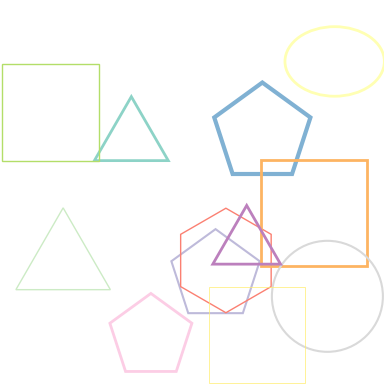[{"shape": "triangle", "thickness": 2, "radius": 0.55, "center": [0.341, 0.638]}, {"shape": "oval", "thickness": 2, "radius": 0.65, "center": [0.869, 0.84]}, {"shape": "pentagon", "thickness": 1.5, "radius": 0.6, "center": [0.56, 0.284]}, {"shape": "hexagon", "thickness": 1, "radius": 0.68, "center": [0.587, 0.323]}, {"shape": "pentagon", "thickness": 3, "radius": 0.66, "center": [0.681, 0.654]}, {"shape": "square", "thickness": 2, "radius": 0.69, "center": [0.816, 0.447]}, {"shape": "square", "thickness": 1, "radius": 0.63, "center": [0.131, 0.707]}, {"shape": "pentagon", "thickness": 2, "radius": 0.56, "center": [0.392, 0.126]}, {"shape": "circle", "thickness": 1.5, "radius": 0.72, "center": [0.85, 0.23]}, {"shape": "triangle", "thickness": 2, "radius": 0.51, "center": [0.641, 0.365]}, {"shape": "triangle", "thickness": 1, "radius": 0.71, "center": [0.164, 0.318]}, {"shape": "square", "thickness": 0.5, "radius": 0.62, "center": [0.668, 0.13]}]